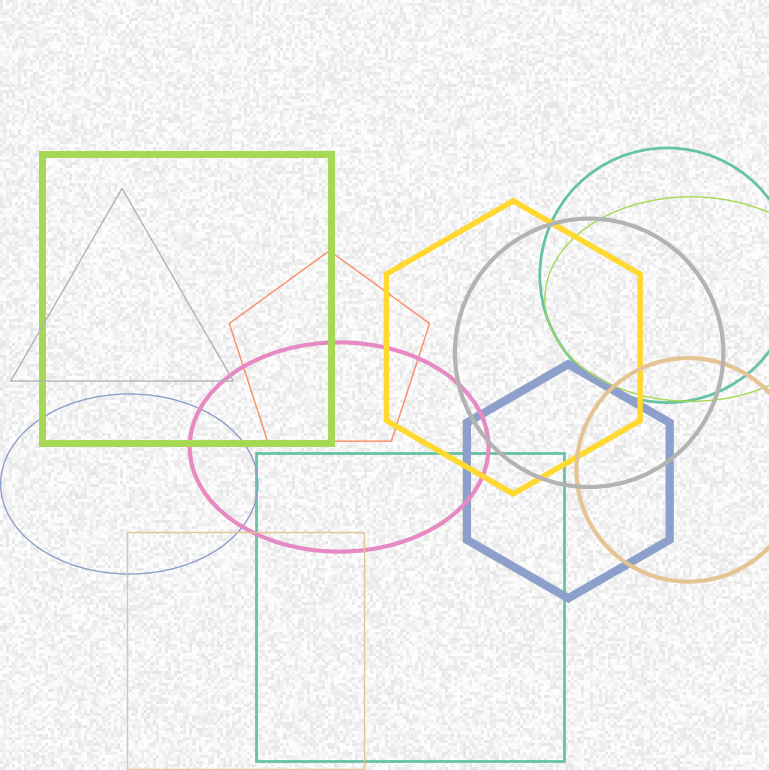[{"shape": "circle", "thickness": 1, "radius": 0.83, "center": [0.866, 0.643]}, {"shape": "square", "thickness": 1, "radius": 1.0, "center": [0.532, 0.212]}, {"shape": "pentagon", "thickness": 0.5, "radius": 0.68, "center": [0.428, 0.538]}, {"shape": "oval", "thickness": 0.5, "radius": 0.84, "center": [0.168, 0.371]}, {"shape": "hexagon", "thickness": 3, "radius": 0.76, "center": [0.738, 0.375]}, {"shape": "oval", "thickness": 1.5, "radius": 0.97, "center": [0.44, 0.419]}, {"shape": "square", "thickness": 2.5, "radius": 0.94, "center": [0.242, 0.612]}, {"shape": "oval", "thickness": 0.5, "radius": 0.95, "center": [0.897, 0.612]}, {"shape": "hexagon", "thickness": 2, "radius": 0.95, "center": [0.667, 0.549]}, {"shape": "circle", "thickness": 1.5, "radius": 0.73, "center": [0.894, 0.39]}, {"shape": "square", "thickness": 0.5, "radius": 0.77, "center": [0.319, 0.155]}, {"shape": "circle", "thickness": 1.5, "radius": 0.87, "center": [0.765, 0.542]}, {"shape": "triangle", "thickness": 0.5, "radius": 0.83, "center": [0.158, 0.589]}]